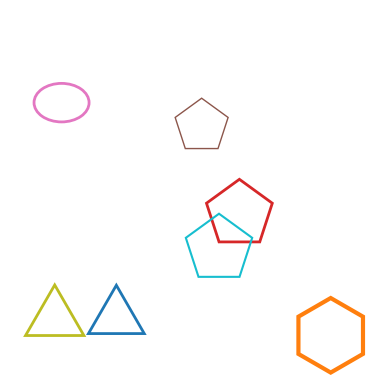[{"shape": "triangle", "thickness": 2, "radius": 0.42, "center": [0.302, 0.175]}, {"shape": "hexagon", "thickness": 3, "radius": 0.48, "center": [0.859, 0.129]}, {"shape": "pentagon", "thickness": 2, "radius": 0.45, "center": [0.622, 0.444]}, {"shape": "pentagon", "thickness": 1, "radius": 0.36, "center": [0.524, 0.673]}, {"shape": "oval", "thickness": 2, "radius": 0.36, "center": [0.16, 0.733]}, {"shape": "triangle", "thickness": 2, "radius": 0.44, "center": [0.142, 0.172]}, {"shape": "pentagon", "thickness": 1.5, "radius": 0.45, "center": [0.569, 0.354]}]